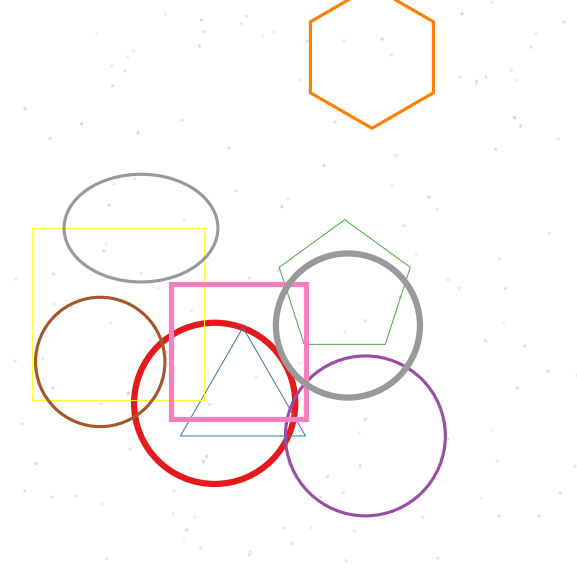[{"shape": "circle", "thickness": 3, "radius": 0.7, "center": [0.372, 0.301]}, {"shape": "triangle", "thickness": 0.5, "radius": 0.63, "center": [0.421, 0.307]}, {"shape": "pentagon", "thickness": 0.5, "radius": 0.6, "center": [0.597, 0.499]}, {"shape": "circle", "thickness": 1.5, "radius": 0.69, "center": [0.633, 0.244]}, {"shape": "hexagon", "thickness": 1.5, "radius": 0.61, "center": [0.644, 0.9]}, {"shape": "square", "thickness": 0.5, "radius": 0.74, "center": [0.204, 0.455]}, {"shape": "circle", "thickness": 1.5, "radius": 0.56, "center": [0.174, 0.372]}, {"shape": "square", "thickness": 2.5, "radius": 0.58, "center": [0.413, 0.39]}, {"shape": "oval", "thickness": 1.5, "radius": 0.67, "center": [0.244, 0.604]}, {"shape": "circle", "thickness": 3, "radius": 0.62, "center": [0.602, 0.435]}]